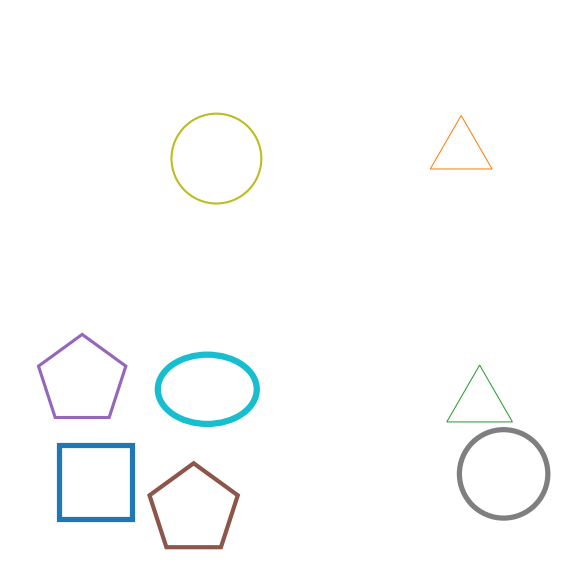[{"shape": "square", "thickness": 2.5, "radius": 0.32, "center": [0.165, 0.164]}, {"shape": "triangle", "thickness": 0.5, "radius": 0.31, "center": [0.799, 0.737]}, {"shape": "triangle", "thickness": 0.5, "radius": 0.33, "center": [0.831, 0.301]}, {"shape": "pentagon", "thickness": 1.5, "radius": 0.4, "center": [0.142, 0.341]}, {"shape": "pentagon", "thickness": 2, "radius": 0.4, "center": [0.335, 0.117]}, {"shape": "circle", "thickness": 2.5, "radius": 0.38, "center": [0.872, 0.179]}, {"shape": "circle", "thickness": 1, "radius": 0.39, "center": [0.375, 0.725]}, {"shape": "oval", "thickness": 3, "radius": 0.43, "center": [0.359, 0.325]}]